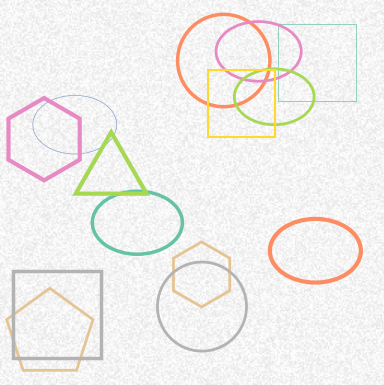[{"shape": "oval", "thickness": 2.5, "radius": 0.58, "center": [0.357, 0.422]}, {"shape": "square", "thickness": 0.5, "radius": 0.5, "center": [0.824, 0.837]}, {"shape": "circle", "thickness": 2.5, "radius": 0.6, "center": [0.581, 0.843]}, {"shape": "oval", "thickness": 3, "radius": 0.59, "center": [0.819, 0.349]}, {"shape": "oval", "thickness": 0.5, "radius": 0.54, "center": [0.194, 0.676]}, {"shape": "oval", "thickness": 2, "radius": 0.55, "center": [0.672, 0.866]}, {"shape": "hexagon", "thickness": 3, "radius": 0.53, "center": [0.115, 0.638]}, {"shape": "oval", "thickness": 2, "radius": 0.52, "center": [0.712, 0.749]}, {"shape": "triangle", "thickness": 3, "radius": 0.53, "center": [0.289, 0.55]}, {"shape": "square", "thickness": 1.5, "radius": 0.44, "center": [0.628, 0.731]}, {"shape": "hexagon", "thickness": 2, "radius": 0.42, "center": [0.524, 0.287]}, {"shape": "pentagon", "thickness": 2, "radius": 0.59, "center": [0.129, 0.134]}, {"shape": "circle", "thickness": 2, "radius": 0.58, "center": [0.525, 0.204]}, {"shape": "square", "thickness": 2.5, "radius": 0.57, "center": [0.148, 0.183]}]